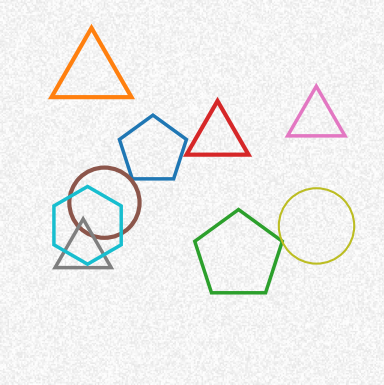[{"shape": "pentagon", "thickness": 2.5, "radius": 0.46, "center": [0.397, 0.609]}, {"shape": "triangle", "thickness": 3, "radius": 0.6, "center": [0.238, 0.808]}, {"shape": "pentagon", "thickness": 2.5, "radius": 0.6, "center": [0.62, 0.336]}, {"shape": "triangle", "thickness": 3, "radius": 0.47, "center": [0.565, 0.645]}, {"shape": "circle", "thickness": 3, "radius": 0.46, "center": [0.271, 0.474]}, {"shape": "triangle", "thickness": 2.5, "radius": 0.43, "center": [0.821, 0.69]}, {"shape": "triangle", "thickness": 2.5, "radius": 0.42, "center": [0.216, 0.347]}, {"shape": "circle", "thickness": 1.5, "radius": 0.49, "center": [0.822, 0.413]}, {"shape": "hexagon", "thickness": 2.5, "radius": 0.5, "center": [0.227, 0.415]}]